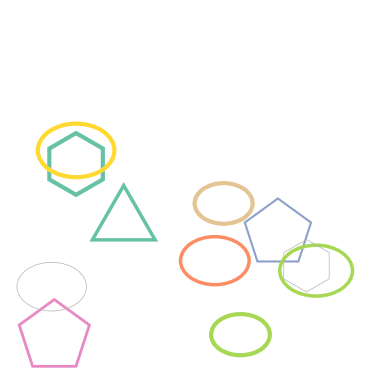[{"shape": "hexagon", "thickness": 3, "radius": 0.4, "center": [0.198, 0.574]}, {"shape": "triangle", "thickness": 2.5, "radius": 0.47, "center": [0.321, 0.424]}, {"shape": "oval", "thickness": 2.5, "radius": 0.45, "center": [0.558, 0.323]}, {"shape": "pentagon", "thickness": 1.5, "radius": 0.45, "center": [0.722, 0.394]}, {"shape": "pentagon", "thickness": 2, "radius": 0.48, "center": [0.141, 0.126]}, {"shape": "oval", "thickness": 3, "radius": 0.38, "center": [0.625, 0.131]}, {"shape": "oval", "thickness": 2.5, "radius": 0.47, "center": [0.821, 0.297]}, {"shape": "oval", "thickness": 3, "radius": 0.5, "center": [0.198, 0.609]}, {"shape": "oval", "thickness": 3, "radius": 0.38, "center": [0.581, 0.472]}, {"shape": "oval", "thickness": 0.5, "radius": 0.45, "center": [0.134, 0.255]}, {"shape": "hexagon", "thickness": 0.5, "radius": 0.34, "center": [0.796, 0.31]}]